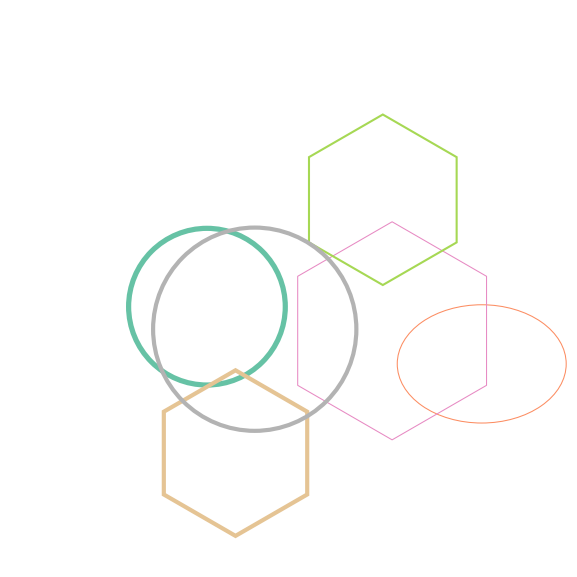[{"shape": "circle", "thickness": 2.5, "radius": 0.68, "center": [0.358, 0.468]}, {"shape": "oval", "thickness": 0.5, "radius": 0.73, "center": [0.834, 0.369]}, {"shape": "hexagon", "thickness": 0.5, "radius": 0.94, "center": [0.679, 0.426]}, {"shape": "hexagon", "thickness": 1, "radius": 0.74, "center": [0.663, 0.653]}, {"shape": "hexagon", "thickness": 2, "radius": 0.72, "center": [0.408, 0.215]}, {"shape": "circle", "thickness": 2, "radius": 0.88, "center": [0.441, 0.429]}]